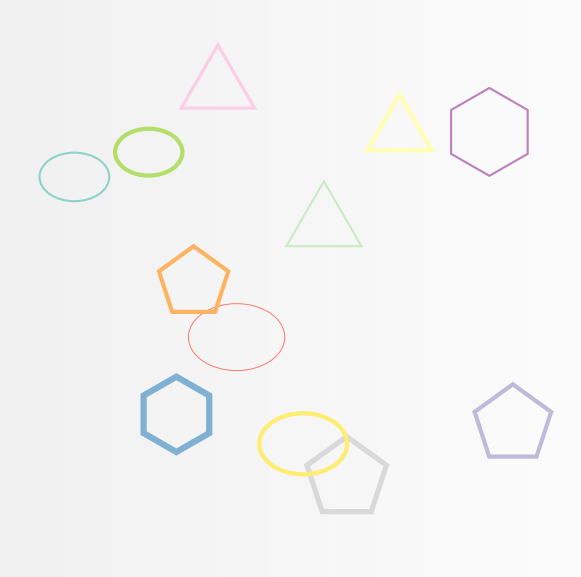[{"shape": "oval", "thickness": 1, "radius": 0.3, "center": [0.128, 0.693]}, {"shape": "triangle", "thickness": 2, "radius": 0.32, "center": [0.687, 0.771]}, {"shape": "pentagon", "thickness": 2, "radius": 0.35, "center": [0.882, 0.264]}, {"shape": "oval", "thickness": 0.5, "radius": 0.41, "center": [0.407, 0.415]}, {"shape": "hexagon", "thickness": 3, "radius": 0.33, "center": [0.304, 0.282]}, {"shape": "pentagon", "thickness": 2, "radius": 0.31, "center": [0.333, 0.51]}, {"shape": "oval", "thickness": 2, "radius": 0.29, "center": [0.256, 0.736]}, {"shape": "triangle", "thickness": 1.5, "radius": 0.36, "center": [0.375, 0.848]}, {"shape": "pentagon", "thickness": 2.5, "radius": 0.36, "center": [0.596, 0.171]}, {"shape": "hexagon", "thickness": 1, "radius": 0.38, "center": [0.842, 0.771]}, {"shape": "triangle", "thickness": 1, "radius": 0.37, "center": [0.557, 0.61]}, {"shape": "oval", "thickness": 2, "radius": 0.38, "center": [0.522, 0.231]}]